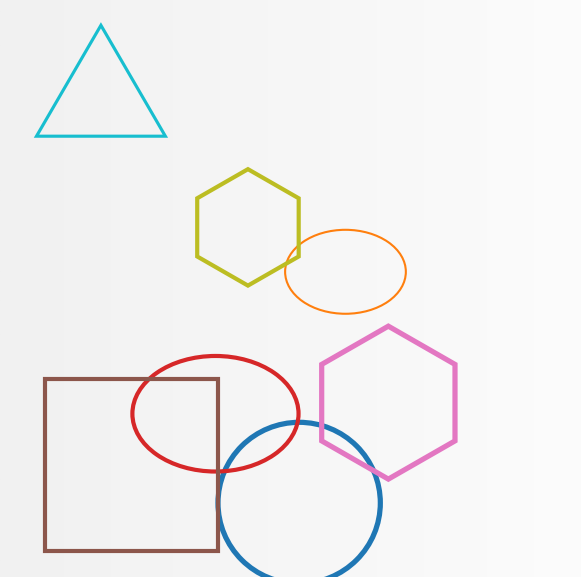[{"shape": "circle", "thickness": 2.5, "radius": 0.7, "center": [0.515, 0.128]}, {"shape": "oval", "thickness": 1, "radius": 0.52, "center": [0.594, 0.529]}, {"shape": "oval", "thickness": 2, "radius": 0.71, "center": [0.371, 0.283]}, {"shape": "square", "thickness": 2, "radius": 0.74, "center": [0.227, 0.193]}, {"shape": "hexagon", "thickness": 2.5, "radius": 0.66, "center": [0.668, 0.302]}, {"shape": "hexagon", "thickness": 2, "radius": 0.5, "center": [0.427, 0.605]}, {"shape": "triangle", "thickness": 1.5, "radius": 0.64, "center": [0.174, 0.827]}]